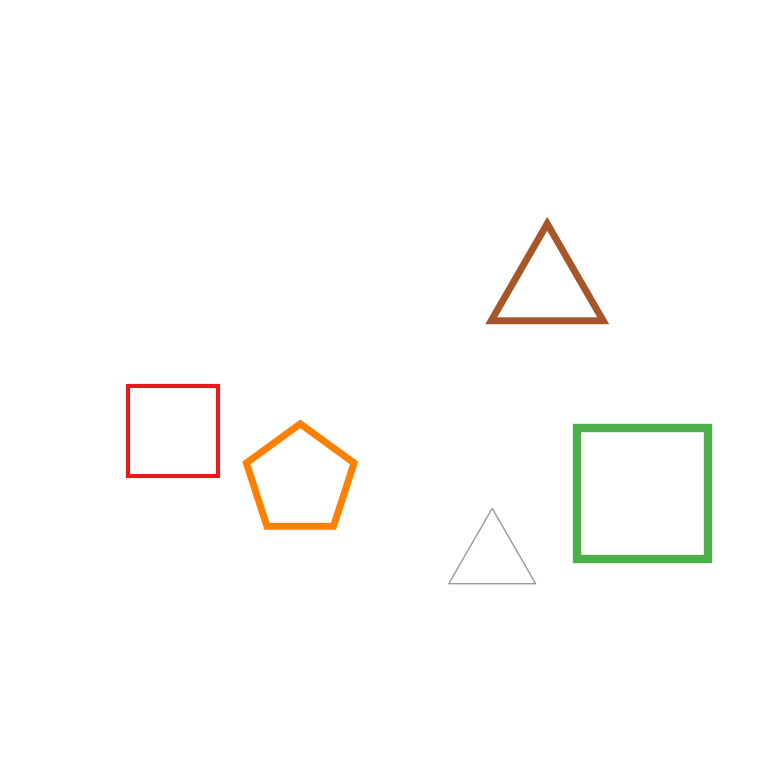[{"shape": "square", "thickness": 1.5, "radius": 0.29, "center": [0.225, 0.441]}, {"shape": "square", "thickness": 3, "radius": 0.43, "center": [0.834, 0.359]}, {"shape": "pentagon", "thickness": 2.5, "radius": 0.37, "center": [0.39, 0.376]}, {"shape": "triangle", "thickness": 2.5, "radius": 0.42, "center": [0.711, 0.625]}, {"shape": "triangle", "thickness": 0.5, "radius": 0.33, "center": [0.639, 0.275]}]